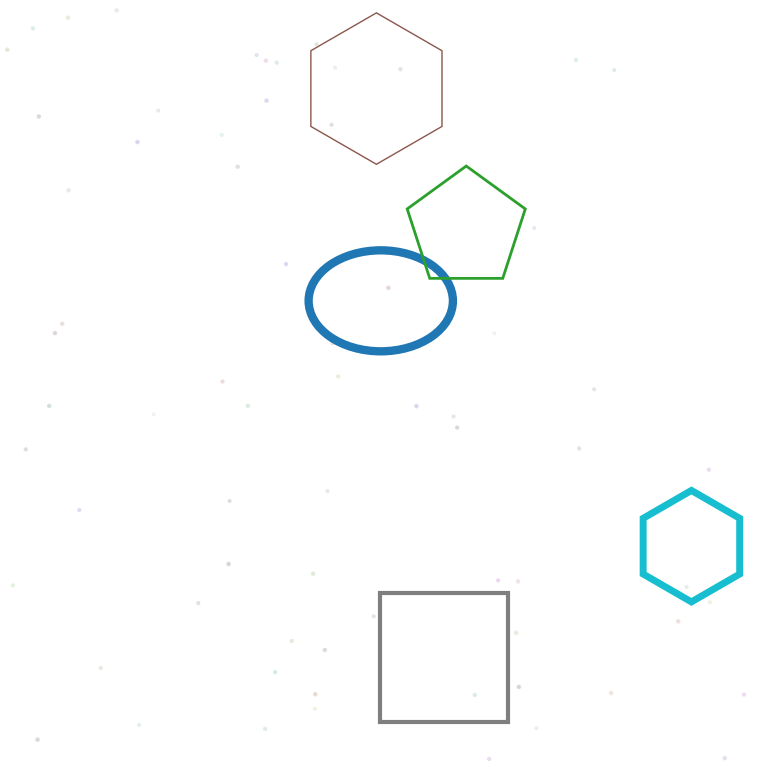[{"shape": "oval", "thickness": 3, "radius": 0.47, "center": [0.495, 0.609]}, {"shape": "pentagon", "thickness": 1, "radius": 0.4, "center": [0.606, 0.704]}, {"shape": "hexagon", "thickness": 0.5, "radius": 0.49, "center": [0.489, 0.885]}, {"shape": "square", "thickness": 1.5, "radius": 0.42, "center": [0.576, 0.146]}, {"shape": "hexagon", "thickness": 2.5, "radius": 0.36, "center": [0.898, 0.291]}]